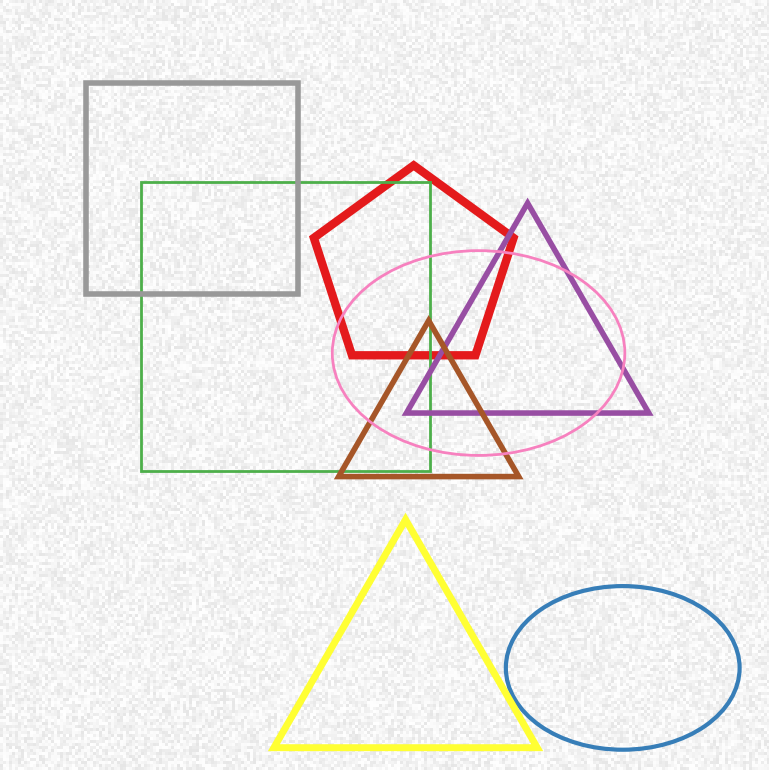[{"shape": "pentagon", "thickness": 3, "radius": 0.68, "center": [0.537, 0.649]}, {"shape": "oval", "thickness": 1.5, "radius": 0.76, "center": [0.809, 0.133]}, {"shape": "square", "thickness": 1, "radius": 0.94, "center": [0.371, 0.576]}, {"shape": "triangle", "thickness": 2, "radius": 0.91, "center": [0.685, 0.554]}, {"shape": "triangle", "thickness": 2.5, "radius": 0.99, "center": [0.527, 0.128]}, {"shape": "triangle", "thickness": 2, "radius": 0.68, "center": [0.557, 0.449]}, {"shape": "oval", "thickness": 1, "radius": 0.95, "center": [0.622, 0.542]}, {"shape": "square", "thickness": 2, "radius": 0.69, "center": [0.249, 0.755]}]